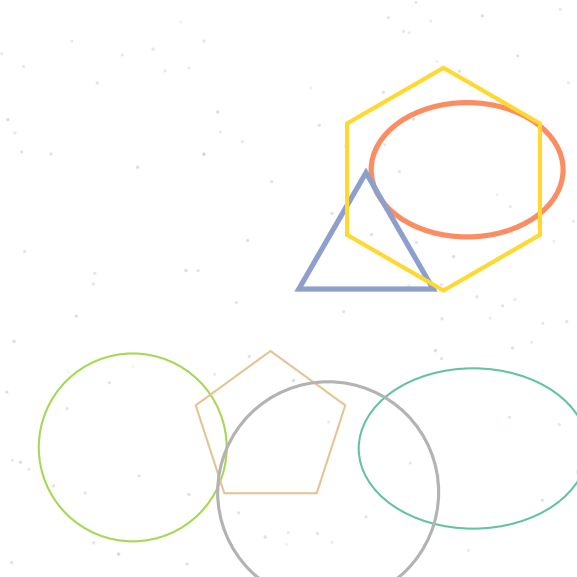[{"shape": "oval", "thickness": 1, "radius": 0.99, "center": [0.819, 0.223]}, {"shape": "oval", "thickness": 2.5, "radius": 0.83, "center": [0.809, 0.705]}, {"shape": "triangle", "thickness": 2.5, "radius": 0.67, "center": [0.634, 0.566]}, {"shape": "circle", "thickness": 1, "radius": 0.81, "center": [0.23, 0.224]}, {"shape": "hexagon", "thickness": 2, "radius": 0.96, "center": [0.768, 0.689]}, {"shape": "pentagon", "thickness": 1, "radius": 0.68, "center": [0.468, 0.255]}, {"shape": "circle", "thickness": 1.5, "radius": 0.96, "center": [0.568, 0.147]}]